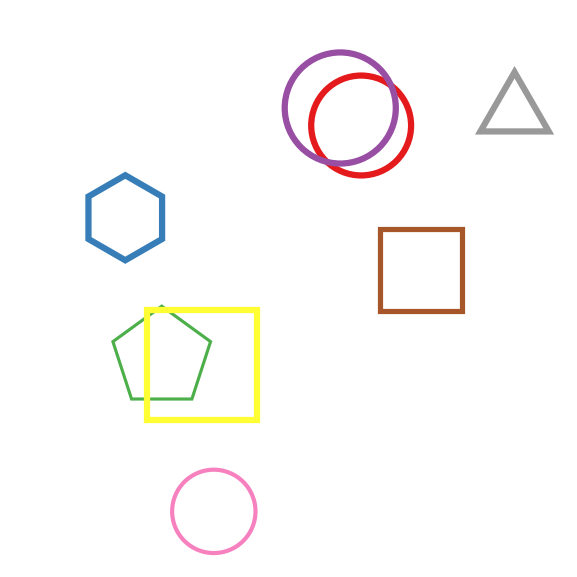[{"shape": "circle", "thickness": 3, "radius": 0.43, "center": [0.625, 0.782]}, {"shape": "hexagon", "thickness": 3, "radius": 0.37, "center": [0.217, 0.622]}, {"shape": "pentagon", "thickness": 1.5, "radius": 0.44, "center": [0.28, 0.38]}, {"shape": "circle", "thickness": 3, "radius": 0.48, "center": [0.589, 0.812]}, {"shape": "square", "thickness": 3, "radius": 0.47, "center": [0.35, 0.367]}, {"shape": "square", "thickness": 2.5, "radius": 0.35, "center": [0.73, 0.532]}, {"shape": "circle", "thickness": 2, "radius": 0.36, "center": [0.37, 0.114]}, {"shape": "triangle", "thickness": 3, "radius": 0.34, "center": [0.891, 0.806]}]